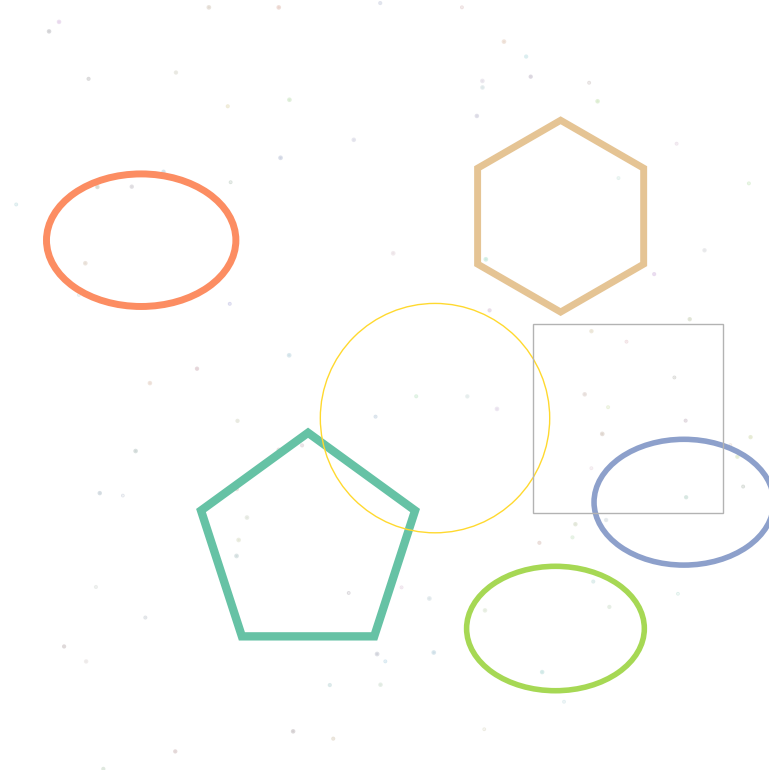[{"shape": "pentagon", "thickness": 3, "radius": 0.73, "center": [0.4, 0.292]}, {"shape": "oval", "thickness": 2.5, "radius": 0.61, "center": [0.183, 0.688]}, {"shape": "oval", "thickness": 2, "radius": 0.58, "center": [0.888, 0.348]}, {"shape": "oval", "thickness": 2, "radius": 0.58, "center": [0.721, 0.184]}, {"shape": "circle", "thickness": 0.5, "radius": 0.74, "center": [0.565, 0.457]}, {"shape": "hexagon", "thickness": 2.5, "radius": 0.62, "center": [0.728, 0.719]}, {"shape": "square", "thickness": 0.5, "radius": 0.61, "center": [0.815, 0.456]}]